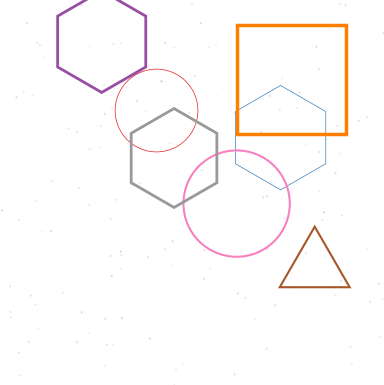[{"shape": "circle", "thickness": 0.5, "radius": 0.54, "center": [0.407, 0.713]}, {"shape": "hexagon", "thickness": 0.5, "radius": 0.68, "center": [0.729, 0.643]}, {"shape": "hexagon", "thickness": 2, "radius": 0.66, "center": [0.264, 0.892]}, {"shape": "square", "thickness": 2.5, "radius": 0.71, "center": [0.758, 0.794]}, {"shape": "triangle", "thickness": 1.5, "radius": 0.52, "center": [0.817, 0.306]}, {"shape": "circle", "thickness": 1.5, "radius": 0.69, "center": [0.615, 0.471]}, {"shape": "hexagon", "thickness": 2, "radius": 0.64, "center": [0.452, 0.59]}]